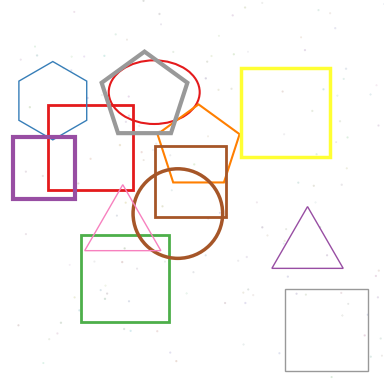[{"shape": "square", "thickness": 2, "radius": 0.55, "center": [0.235, 0.618]}, {"shape": "oval", "thickness": 1.5, "radius": 0.59, "center": [0.401, 0.761]}, {"shape": "hexagon", "thickness": 1, "radius": 0.51, "center": [0.137, 0.738]}, {"shape": "square", "thickness": 2, "radius": 0.57, "center": [0.325, 0.277]}, {"shape": "square", "thickness": 3, "radius": 0.4, "center": [0.114, 0.563]}, {"shape": "triangle", "thickness": 1, "radius": 0.53, "center": [0.799, 0.356]}, {"shape": "pentagon", "thickness": 1.5, "radius": 0.56, "center": [0.516, 0.617]}, {"shape": "square", "thickness": 2.5, "radius": 0.58, "center": [0.743, 0.709]}, {"shape": "square", "thickness": 2, "radius": 0.46, "center": [0.495, 0.527]}, {"shape": "circle", "thickness": 2.5, "radius": 0.58, "center": [0.462, 0.445]}, {"shape": "triangle", "thickness": 1, "radius": 0.57, "center": [0.319, 0.406]}, {"shape": "pentagon", "thickness": 3, "radius": 0.59, "center": [0.375, 0.749]}, {"shape": "square", "thickness": 1, "radius": 0.54, "center": [0.849, 0.143]}]